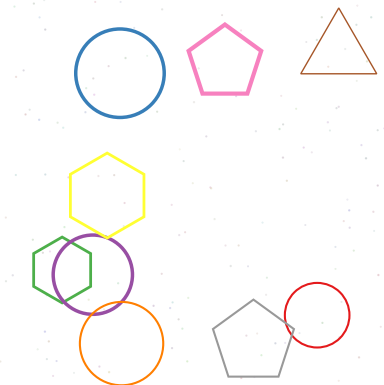[{"shape": "circle", "thickness": 1.5, "radius": 0.42, "center": [0.824, 0.181]}, {"shape": "circle", "thickness": 2.5, "radius": 0.57, "center": [0.312, 0.81]}, {"shape": "hexagon", "thickness": 2, "radius": 0.43, "center": [0.161, 0.299]}, {"shape": "circle", "thickness": 2.5, "radius": 0.51, "center": [0.241, 0.287]}, {"shape": "circle", "thickness": 1.5, "radius": 0.54, "center": [0.316, 0.108]}, {"shape": "hexagon", "thickness": 2, "radius": 0.55, "center": [0.278, 0.492]}, {"shape": "triangle", "thickness": 1, "radius": 0.57, "center": [0.88, 0.865]}, {"shape": "pentagon", "thickness": 3, "radius": 0.5, "center": [0.584, 0.837]}, {"shape": "pentagon", "thickness": 1.5, "radius": 0.55, "center": [0.658, 0.111]}]